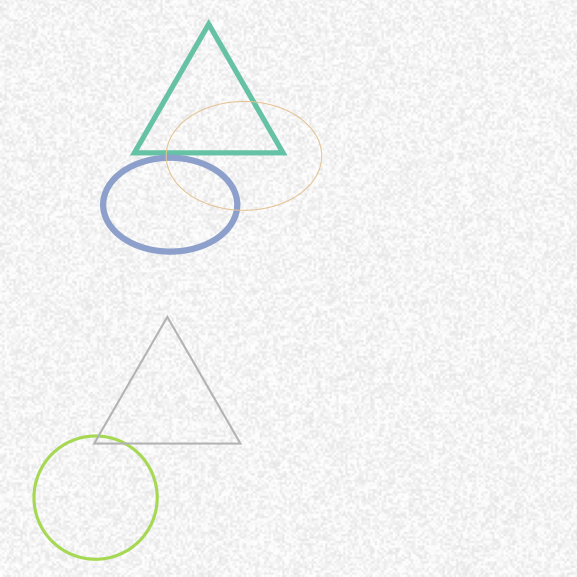[{"shape": "triangle", "thickness": 2.5, "radius": 0.74, "center": [0.361, 0.809]}, {"shape": "oval", "thickness": 3, "radius": 0.58, "center": [0.295, 0.645]}, {"shape": "circle", "thickness": 1.5, "radius": 0.53, "center": [0.166, 0.137]}, {"shape": "oval", "thickness": 0.5, "radius": 0.67, "center": [0.422, 0.729]}, {"shape": "triangle", "thickness": 1, "radius": 0.73, "center": [0.29, 0.304]}]